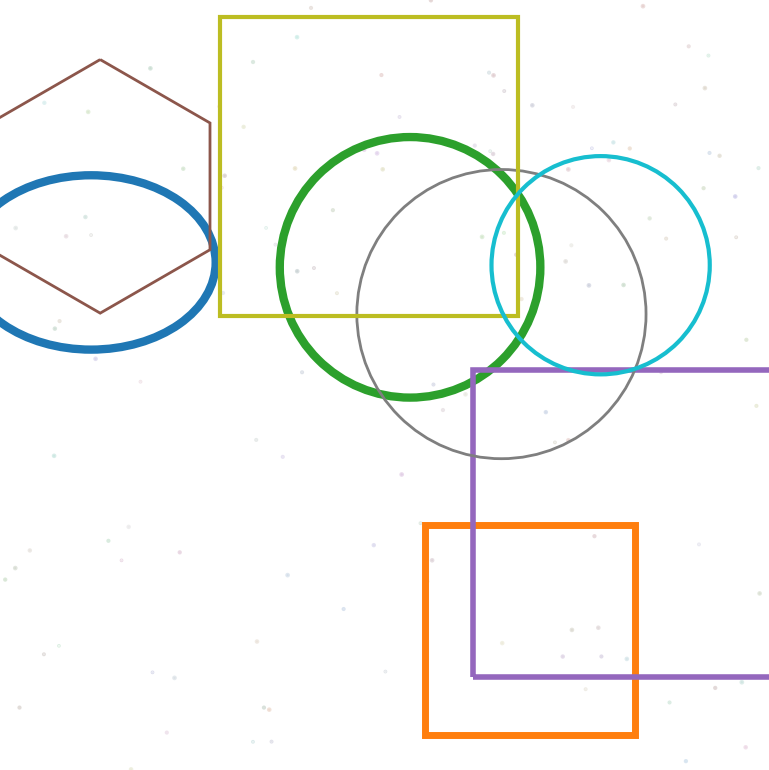[{"shape": "oval", "thickness": 3, "radius": 0.81, "center": [0.118, 0.659]}, {"shape": "square", "thickness": 2.5, "radius": 0.68, "center": [0.688, 0.182]}, {"shape": "circle", "thickness": 3, "radius": 0.85, "center": [0.533, 0.653]}, {"shape": "square", "thickness": 2, "radius": 1.0, "center": [0.813, 0.321]}, {"shape": "hexagon", "thickness": 1, "radius": 0.82, "center": [0.13, 0.758]}, {"shape": "circle", "thickness": 1, "radius": 0.94, "center": [0.651, 0.592]}, {"shape": "square", "thickness": 1.5, "radius": 0.97, "center": [0.479, 0.784]}, {"shape": "circle", "thickness": 1.5, "radius": 0.71, "center": [0.78, 0.656]}]